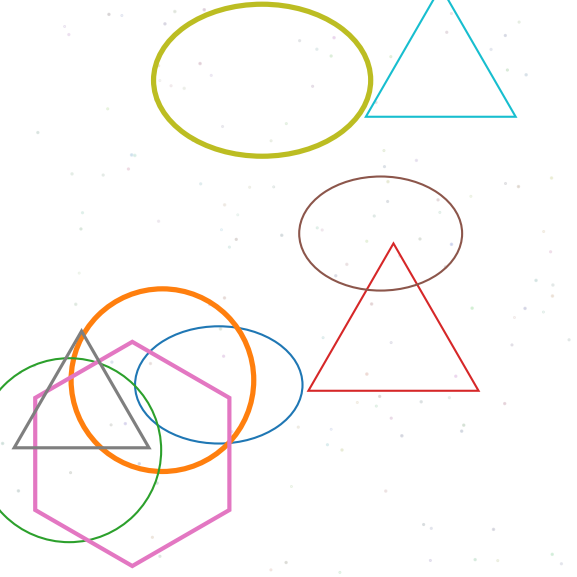[{"shape": "oval", "thickness": 1, "radius": 0.72, "center": [0.379, 0.333]}, {"shape": "circle", "thickness": 2.5, "radius": 0.79, "center": [0.281, 0.341]}, {"shape": "circle", "thickness": 1, "radius": 0.8, "center": [0.12, 0.22]}, {"shape": "triangle", "thickness": 1, "radius": 0.85, "center": [0.681, 0.408]}, {"shape": "oval", "thickness": 1, "radius": 0.71, "center": [0.659, 0.595]}, {"shape": "hexagon", "thickness": 2, "radius": 0.97, "center": [0.229, 0.213]}, {"shape": "triangle", "thickness": 1.5, "radius": 0.67, "center": [0.141, 0.291]}, {"shape": "oval", "thickness": 2.5, "radius": 0.94, "center": [0.454, 0.86]}, {"shape": "triangle", "thickness": 1, "radius": 0.75, "center": [0.763, 0.872]}]